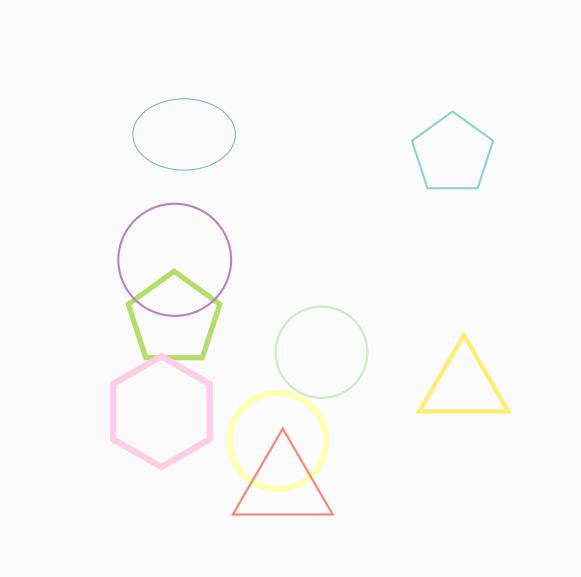[{"shape": "pentagon", "thickness": 1, "radius": 0.37, "center": [0.779, 0.733]}, {"shape": "circle", "thickness": 3, "radius": 0.42, "center": [0.478, 0.235]}, {"shape": "triangle", "thickness": 1, "radius": 0.5, "center": [0.486, 0.158]}, {"shape": "oval", "thickness": 0.5, "radius": 0.44, "center": [0.317, 0.766]}, {"shape": "pentagon", "thickness": 2.5, "radius": 0.41, "center": [0.299, 0.447]}, {"shape": "hexagon", "thickness": 3, "radius": 0.48, "center": [0.278, 0.286]}, {"shape": "circle", "thickness": 1, "radius": 0.49, "center": [0.301, 0.549]}, {"shape": "circle", "thickness": 1, "radius": 0.4, "center": [0.553, 0.389]}, {"shape": "triangle", "thickness": 2, "radius": 0.44, "center": [0.798, 0.331]}]